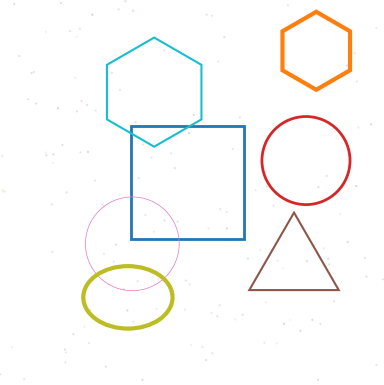[{"shape": "square", "thickness": 2, "radius": 0.73, "center": [0.487, 0.525]}, {"shape": "hexagon", "thickness": 3, "radius": 0.51, "center": [0.821, 0.868]}, {"shape": "circle", "thickness": 2, "radius": 0.57, "center": [0.795, 0.583]}, {"shape": "triangle", "thickness": 1.5, "radius": 0.67, "center": [0.764, 0.314]}, {"shape": "circle", "thickness": 0.5, "radius": 0.61, "center": [0.344, 0.367]}, {"shape": "oval", "thickness": 3, "radius": 0.58, "center": [0.332, 0.228]}, {"shape": "hexagon", "thickness": 1.5, "radius": 0.71, "center": [0.401, 0.761]}]